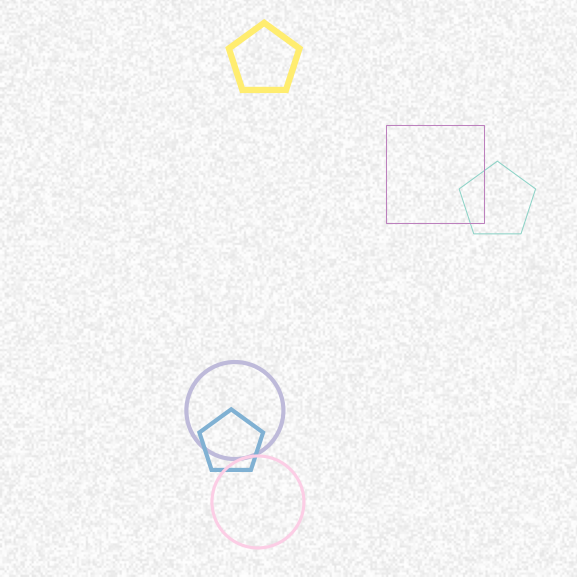[{"shape": "pentagon", "thickness": 0.5, "radius": 0.35, "center": [0.861, 0.651]}, {"shape": "circle", "thickness": 2, "radius": 0.42, "center": [0.407, 0.288]}, {"shape": "pentagon", "thickness": 2, "radius": 0.29, "center": [0.4, 0.232]}, {"shape": "circle", "thickness": 1.5, "radius": 0.4, "center": [0.447, 0.13]}, {"shape": "square", "thickness": 0.5, "radius": 0.42, "center": [0.754, 0.698]}, {"shape": "pentagon", "thickness": 3, "radius": 0.32, "center": [0.457, 0.895]}]